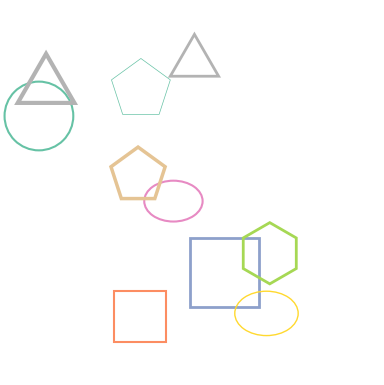[{"shape": "circle", "thickness": 1.5, "radius": 0.45, "center": [0.101, 0.699]}, {"shape": "pentagon", "thickness": 0.5, "radius": 0.4, "center": [0.366, 0.768]}, {"shape": "square", "thickness": 1.5, "radius": 0.33, "center": [0.363, 0.178]}, {"shape": "square", "thickness": 2, "radius": 0.45, "center": [0.584, 0.292]}, {"shape": "oval", "thickness": 1.5, "radius": 0.38, "center": [0.45, 0.478]}, {"shape": "hexagon", "thickness": 2, "radius": 0.4, "center": [0.701, 0.342]}, {"shape": "oval", "thickness": 1, "radius": 0.41, "center": [0.692, 0.186]}, {"shape": "pentagon", "thickness": 2.5, "radius": 0.37, "center": [0.359, 0.544]}, {"shape": "triangle", "thickness": 2, "radius": 0.36, "center": [0.505, 0.838]}, {"shape": "triangle", "thickness": 3, "radius": 0.43, "center": [0.12, 0.775]}]